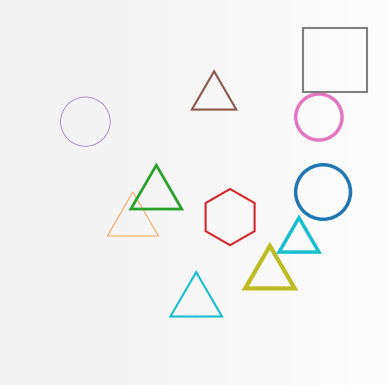[{"shape": "circle", "thickness": 2.5, "radius": 0.35, "center": [0.834, 0.501]}, {"shape": "triangle", "thickness": 0.5, "radius": 0.38, "center": [0.343, 0.425]}, {"shape": "triangle", "thickness": 2, "radius": 0.38, "center": [0.403, 0.495]}, {"shape": "hexagon", "thickness": 1.5, "radius": 0.36, "center": [0.594, 0.436]}, {"shape": "circle", "thickness": 0.5, "radius": 0.32, "center": [0.22, 0.684]}, {"shape": "triangle", "thickness": 1.5, "radius": 0.33, "center": [0.553, 0.749]}, {"shape": "circle", "thickness": 2.5, "radius": 0.3, "center": [0.823, 0.696]}, {"shape": "square", "thickness": 1.5, "radius": 0.41, "center": [0.864, 0.844]}, {"shape": "triangle", "thickness": 3, "radius": 0.37, "center": [0.697, 0.288]}, {"shape": "triangle", "thickness": 2.5, "radius": 0.3, "center": [0.772, 0.375]}, {"shape": "triangle", "thickness": 1.5, "radius": 0.38, "center": [0.506, 0.216]}]